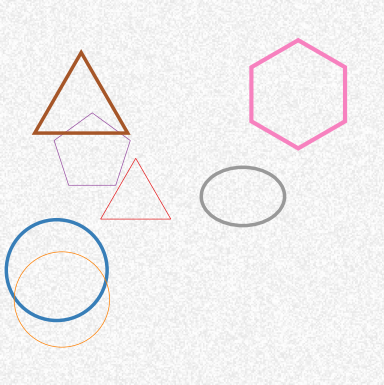[{"shape": "triangle", "thickness": 0.5, "radius": 0.53, "center": [0.353, 0.484]}, {"shape": "circle", "thickness": 2.5, "radius": 0.65, "center": [0.147, 0.298]}, {"shape": "pentagon", "thickness": 0.5, "radius": 0.52, "center": [0.239, 0.603]}, {"shape": "circle", "thickness": 0.5, "radius": 0.62, "center": [0.161, 0.222]}, {"shape": "triangle", "thickness": 2.5, "radius": 0.7, "center": [0.211, 0.724]}, {"shape": "hexagon", "thickness": 3, "radius": 0.7, "center": [0.775, 0.755]}, {"shape": "oval", "thickness": 2.5, "radius": 0.54, "center": [0.631, 0.49]}]